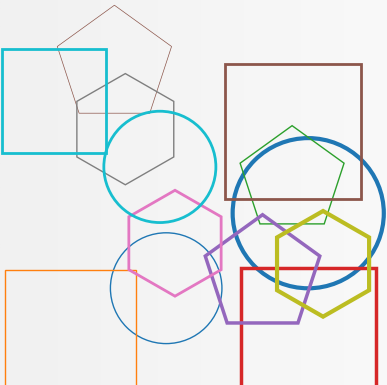[{"shape": "circle", "thickness": 3, "radius": 0.98, "center": [0.795, 0.446]}, {"shape": "circle", "thickness": 1, "radius": 0.72, "center": [0.429, 0.251]}, {"shape": "square", "thickness": 1, "radius": 0.85, "center": [0.181, 0.131]}, {"shape": "pentagon", "thickness": 1, "radius": 0.71, "center": [0.754, 0.533]}, {"shape": "square", "thickness": 2.5, "radius": 0.87, "center": [0.796, 0.13]}, {"shape": "pentagon", "thickness": 2.5, "radius": 0.78, "center": [0.678, 0.287]}, {"shape": "square", "thickness": 2, "radius": 0.88, "center": [0.757, 0.658]}, {"shape": "pentagon", "thickness": 0.5, "radius": 0.78, "center": [0.295, 0.831]}, {"shape": "hexagon", "thickness": 2, "radius": 0.69, "center": [0.452, 0.368]}, {"shape": "hexagon", "thickness": 1, "radius": 0.72, "center": [0.323, 0.664]}, {"shape": "hexagon", "thickness": 3, "radius": 0.69, "center": [0.834, 0.315]}, {"shape": "circle", "thickness": 2, "radius": 0.72, "center": [0.413, 0.567]}, {"shape": "square", "thickness": 2, "radius": 0.67, "center": [0.14, 0.737]}]